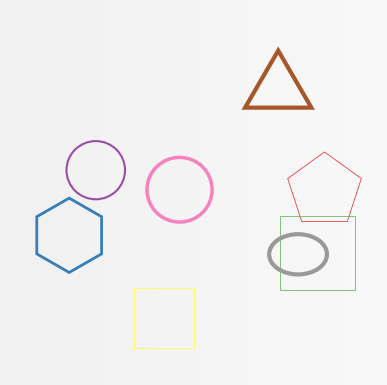[{"shape": "pentagon", "thickness": 0.5, "radius": 0.5, "center": [0.837, 0.505]}, {"shape": "hexagon", "thickness": 2, "radius": 0.48, "center": [0.179, 0.389]}, {"shape": "square", "thickness": 0.5, "radius": 0.48, "center": [0.819, 0.344]}, {"shape": "circle", "thickness": 1.5, "radius": 0.38, "center": [0.247, 0.558]}, {"shape": "square", "thickness": 0.5, "radius": 0.39, "center": [0.423, 0.175]}, {"shape": "triangle", "thickness": 3, "radius": 0.49, "center": [0.718, 0.77]}, {"shape": "circle", "thickness": 2.5, "radius": 0.42, "center": [0.463, 0.507]}, {"shape": "oval", "thickness": 3, "radius": 0.37, "center": [0.769, 0.339]}]